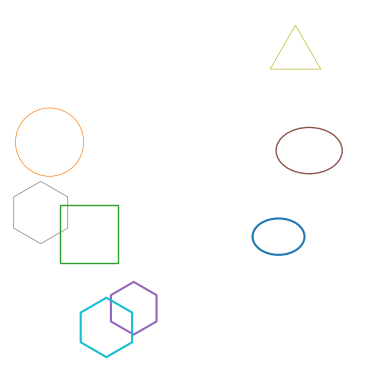[{"shape": "oval", "thickness": 1.5, "radius": 0.34, "center": [0.723, 0.385]}, {"shape": "circle", "thickness": 0.5, "radius": 0.44, "center": [0.129, 0.631]}, {"shape": "square", "thickness": 1, "radius": 0.38, "center": [0.23, 0.391]}, {"shape": "hexagon", "thickness": 1.5, "radius": 0.34, "center": [0.347, 0.199]}, {"shape": "oval", "thickness": 1, "radius": 0.43, "center": [0.803, 0.609]}, {"shape": "hexagon", "thickness": 0.5, "radius": 0.4, "center": [0.106, 0.448]}, {"shape": "triangle", "thickness": 0.5, "radius": 0.38, "center": [0.767, 0.858]}, {"shape": "hexagon", "thickness": 1.5, "radius": 0.39, "center": [0.276, 0.15]}]